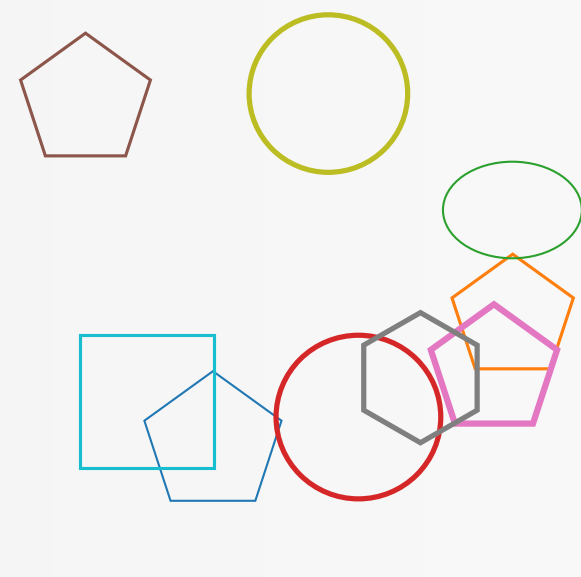[{"shape": "pentagon", "thickness": 1, "radius": 0.62, "center": [0.366, 0.232]}, {"shape": "pentagon", "thickness": 1.5, "radius": 0.55, "center": [0.882, 0.449]}, {"shape": "oval", "thickness": 1, "radius": 0.6, "center": [0.882, 0.636]}, {"shape": "circle", "thickness": 2.5, "radius": 0.71, "center": [0.617, 0.277]}, {"shape": "pentagon", "thickness": 1.5, "radius": 0.59, "center": [0.147, 0.824]}, {"shape": "pentagon", "thickness": 3, "radius": 0.57, "center": [0.85, 0.358]}, {"shape": "hexagon", "thickness": 2.5, "radius": 0.56, "center": [0.723, 0.345]}, {"shape": "circle", "thickness": 2.5, "radius": 0.68, "center": [0.565, 0.837]}, {"shape": "square", "thickness": 1.5, "radius": 0.58, "center": [0.253, 0.304]}]